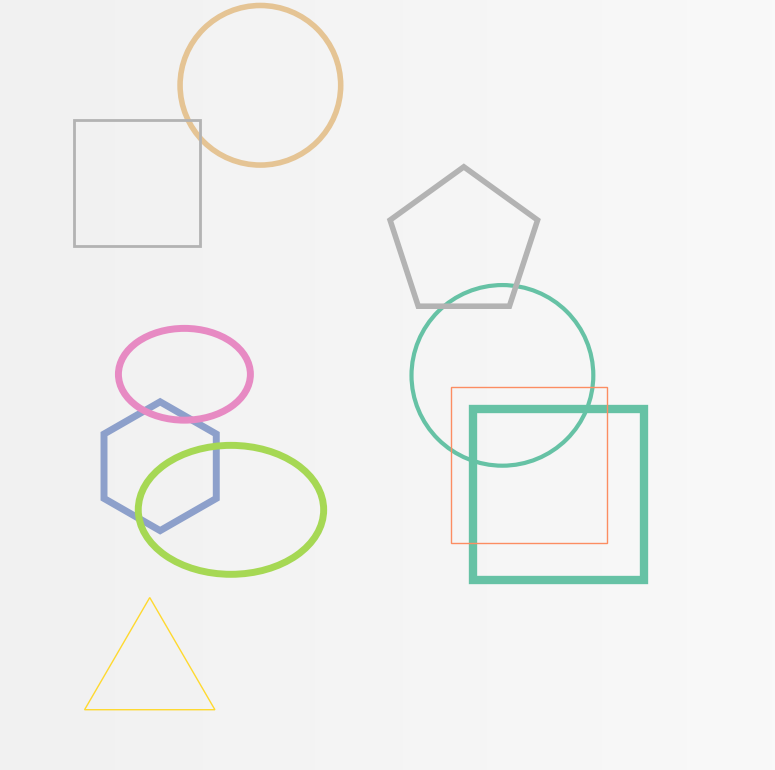[{"shape": "square", "thickness": 3, "radius": 0.55, "center": [0.72, 0.358]}, {"shape": "circle", "thickness": 1.5, "radius": 0.59, "center": [0.648, 0.512]}, {"shape": "square", "thickness": 0.5, "radius": 0.5, "center": [0.683, 0.396]}, {"shape": "hexagon", "thickness": 2.5, "radius": 0.42, "center": [0.207, 0.395]}, {"shape": "oval", "thickness": 2.5, "radius": 0.43, "center": [0.238, 0.514]}, {"shape": "oval", "thickness": 2.5, "radius": 0.6, "center": [0.298, 0.338]}, {"shape": "triangle", "thickness": 0.5, "radius": 0.49, "center": [0.193, 0.127]}, {"shape": "circle", "thickness": 2, "radius": 0.52, "center": [0.336, 0.889]}, {"shape": "square", "thickness": 1, "radius": 0.41, "center": [0.177, 0.762]}, {"shape": "pentagon", "thickness": 2, "radius": 0.5, "center": [0.598, 0.683]}]